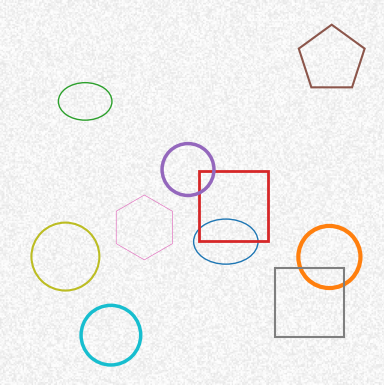[{"shape": "oval", "thickness": 1, "radius": 0.42, "center": [0.587, 0.372]}, {"shape": "circle", "thickness": 3, "radius": 0.4, "center": [0.856, 0.333]}, {"shape": "oval", "thickness": 1, "radius": 0.35, "center": [0.221, 0.737]}, {"shape": "square", "thickness": 2, "radius": 0.45, "center": [0.607, 0.465]}, {"shape": "circle", "thickness": 2.5, "radius": 0.34, "center": [0.488, 0.56]}, {"shape": "pentagon", "thickness": 1.5, "radius": 0.45, "center": [0.862, 0.846]}, {"shape": "hexagon", "thickness": 0.5, "radius": 0.42, "center": [0.375, 0.409]}, {"shape": "square", "thickness": 1.5, "radius": 0.45, "center": [0.803, 0.214]}, {"shape": "circle", "thickness": 1.5, "radius": 0.44, "center": [0.17, 0.334]}, {"shape": "circle", "thickness": 2.5, "radius": 0.39, "center": [0.288, 0.129]}]